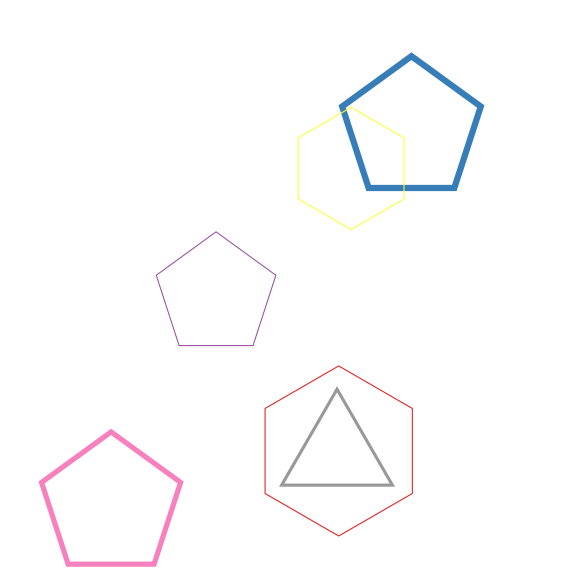[{"shape": "hexagon", "thickness": 0.5, "radius": 0.74, "center": [0.586, 0.218]}, {"shape": "pentagon", "thickness": 3, "radius": 0.63, "center": [0.713, 0.776]}, {"shape": "pentagon", "thickness": 0.5, "radius": 0.54, "center": [0.374, 0.489]}, {"shape": "hexagon", "thickness": 0.5, "radius": 0.53, "center": [0.608, 0.708]}, {"shape": "pentagon", "thickness": 2.5, "radius": 0.63, "center": [0.192, 0.125]}, {"shape": "triangle", "thickness": 1.5, "radius": 0.55, "center": [0.584, 0.214]}]